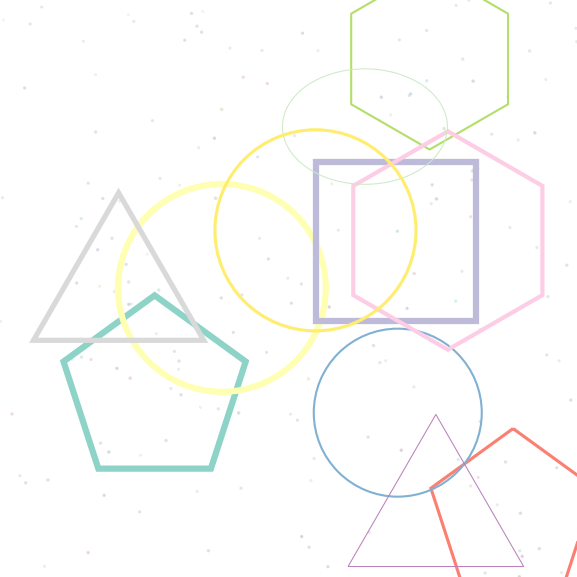[{"shape": "pentagon", "thickness": 3, "radius": 0.83, "center": [0.268, 0.322]}, {"shape": "circle", "thickness": 3, "radius": 0.9, "center": [0.384, 0.501]}, {"shape": "square", "thickness": 3, "radius": 0.69, "center": [0.686, 0.581]}, {"shape": "pentagon", "thickness": 1.5, "radius": 0.75, "center": [0.888, 0.107]}, {"shape": "circle", "thickness": 1, "radius": 0.73, "center": [0.689, 0.285]}, {"shape": "hexagon", "thickness": 1, "radius": 0.78, "center": [0.744, 0.897]}, {"shape": "hexagon", "thickness": 2, "radius": 0.95, "center": [0.775, 0.583]}, {"shape": "triangle", "thickness": 2.5, "radius": 0.85, "center": [0.205, 0.495]}, {"shape": "triangle", "thickness": 0.5, "radius": 0.88, "center": [0.755, 0.106]}, {"shape": "oval", "thickness": 0.5, "radius": 0.71, "center": [0.632, 0.78]}, {"shape": "circle", "thickness": 1.5, "radius": 0.87, "center": [0.546, 0.6]}]